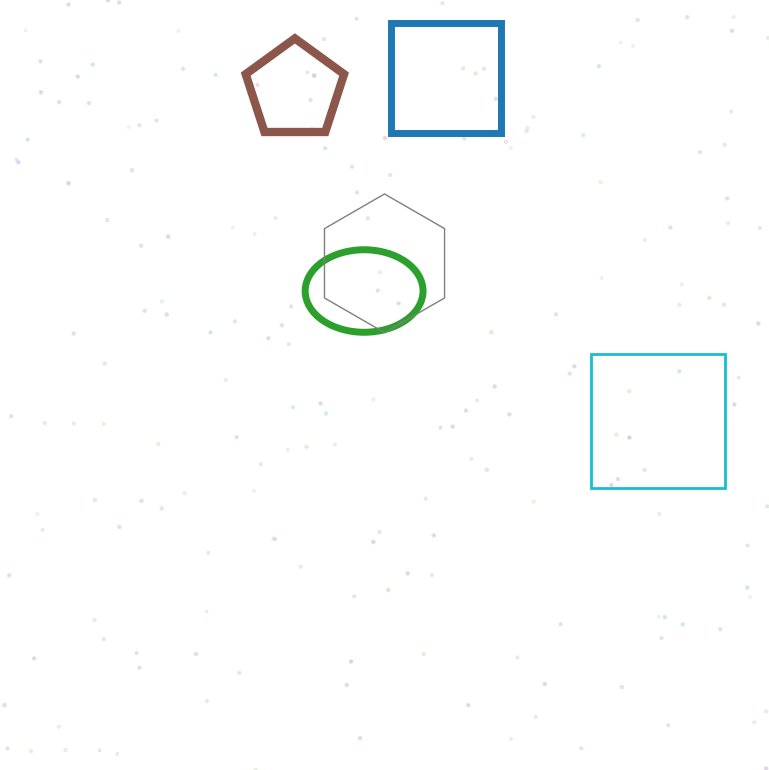[{"shape": "square", "thickness": 2.5, "radius": 0.36, "center": [0.579, 0.898]}, {"shape": "oval", "thickness": 2.5, "radius": 0.38, "center": [0.473, 0.622]}, {"shape": "pentagon", "thickness": 3, "radius": 0.34, "center": [0.383, 0.883]}, {"shape": "hexagon", "thickness": 0.5, "radius": 0.45, "center": [0.499, 0.658]}, {"shape": "square", "thickness": 1, "radius": 0.43, "center": [0.855, 0.453]}]